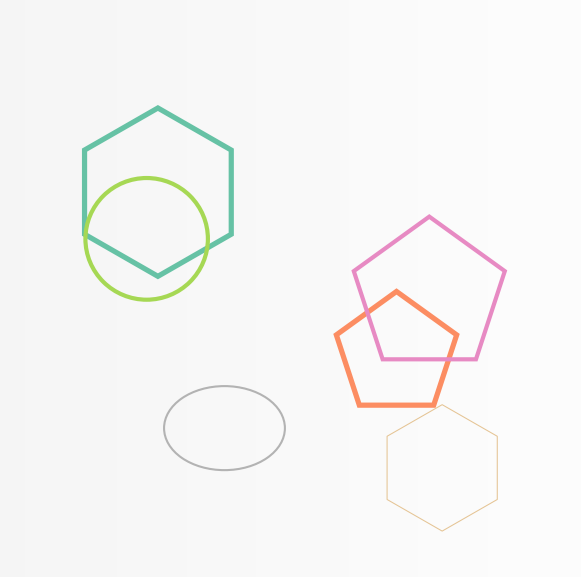[{"shape": "hexagon", "thickness": 2.5, "radius": 0.73, "center": [0.272, 0.666]}, {"shape": "pentagon", "thickness": 2.5, "radius": 0.54, "center": [0.682, 0.386]}, {"shape": "pentagon", "thickness": 2, "radius": 0.68, "center": [0.739, 0.487]}, {"shape": "circle", "thickness": 2, "radius": 0.53, "center": [0.252, 0.586]}, {"shape": "hexagon", "thickness": 0.5, "radius": 0.55, "center": [0.761, 0.189]}, {"shape": "oval", "thickness": 1, "radius": 0.52, "center": [0.386, 0.258]}]